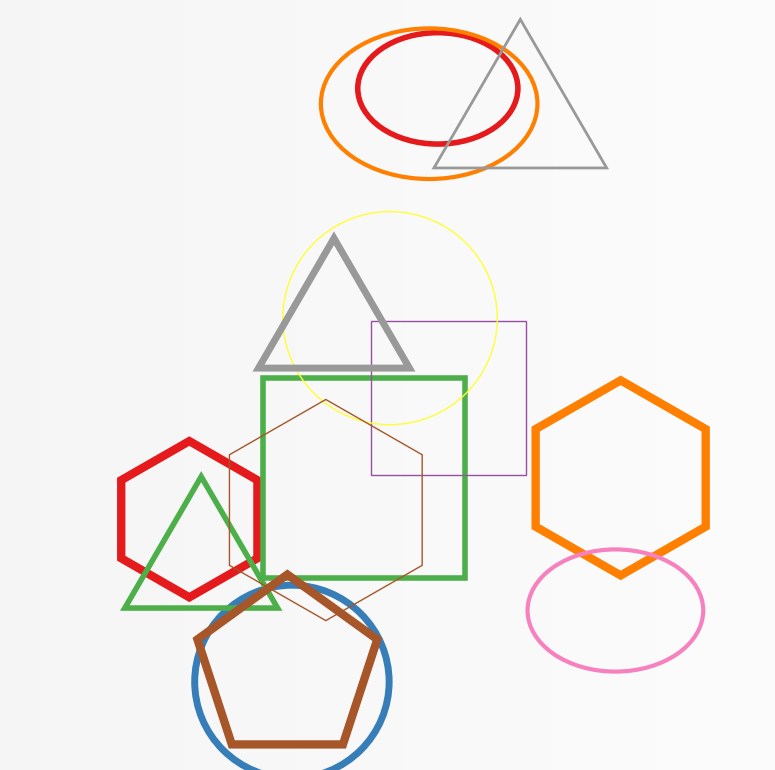[{"shape": "hexagon", "thickness": 3, "radius": 0.51, "center": [0.244, 0.326]}, {"shape": "oval", "thickness": 2, "radius": 0.52, "center": [0.565, 0.885]}, {"shape": "circle", "thickness": 2.5, "radius": 0.63, "center": [0.377, 0.115]}, {"shape": "triangle", "thickness": 2, "radius": 0.57, "center": [0.26, 0.267]}, {"shape": "square", "thickness": 2, "radius": 0.65, "center": [0.47, 0.38]}, {"shape": "square", "thickness": 0.5, "radius": 0.5, "center": [0.579, 0.484]}, {"shape": "oval", "thickness": 1.5, "radius": 0.7, "center": [0.554, 0.865]}, {"shape": "hexagon", "thickness": 3, "radius": 0.63, "center": [0.801, 0.379]}, {"shape": "circle", "thickness": 0.5, "radius": 0.69, "center": [0.503, 0.587]}, {"shape": "pentagon", "thickness": 3, "radius": 0.61, "center": [0.371, 0.132]}, {"shape": "hexagon", "thickness": 0.5, "radius": 0.72, "center": [0.42, 0.338]}, {"shape": "oval", "thickness": 1.5, "radius": 0.57, "center": [0.794, 0.207]}, {"shape": "triangle", "thickness": 1, "radius": 0.64, "center": [0.671, 0.846]}, {"shape": "triangle", "thickness": 2.5, "radius": 0.56, "center": [0.431, 0.578]}]